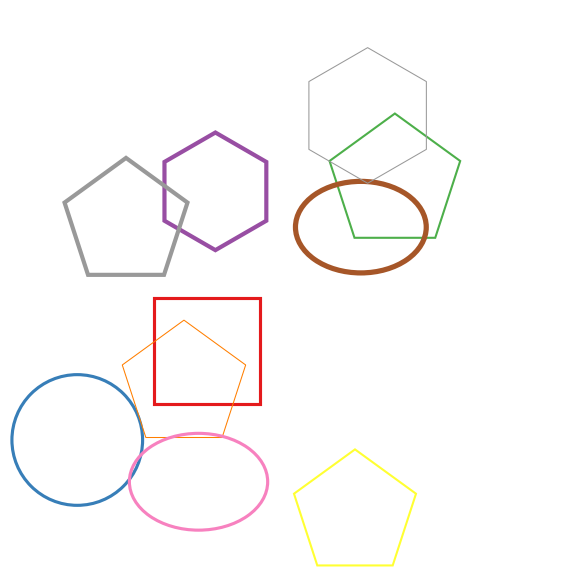[{"shape": "square", "thickness": 1.5, "radius": 0.46, "center": [0.358, 0.392]}, {"shape": "circle", "thickness": 1.5, "radius": 0.57, "center": [0.134, 0.237]}, {"shape": "pentagon", "thickness": 1, "radius": 0.59, "center": [0.684, 0.684]}, {"shape": "hexagon", "thickness": 2, "radius": 0.51, "center": [0.373, 0.668]}, {"shape": "pentagon", "thickness": 0.5, "radius": 0.56, "center": [0.319, 0.332]}, {"shape": "pentagon", "thickness": 1, "radius": 0.56, "center": [0.615, 0.11]}, {"shape": "oval", "thickness": 2.5, "radius": 0.57, "center": [0.625, 0.606]}, {"shape": "oval", "thickness": 1.5, "radius": 0.6, "center": [0.344, 0.165]}, {"shape": "hexagon", "thickness": 0.5, "radius": 0.59, "center": [0.637, 0.799]}, {"shape": "pentagon", "thickness": 2, "radius": 0.56, "center": [0.218, 0.614]}]